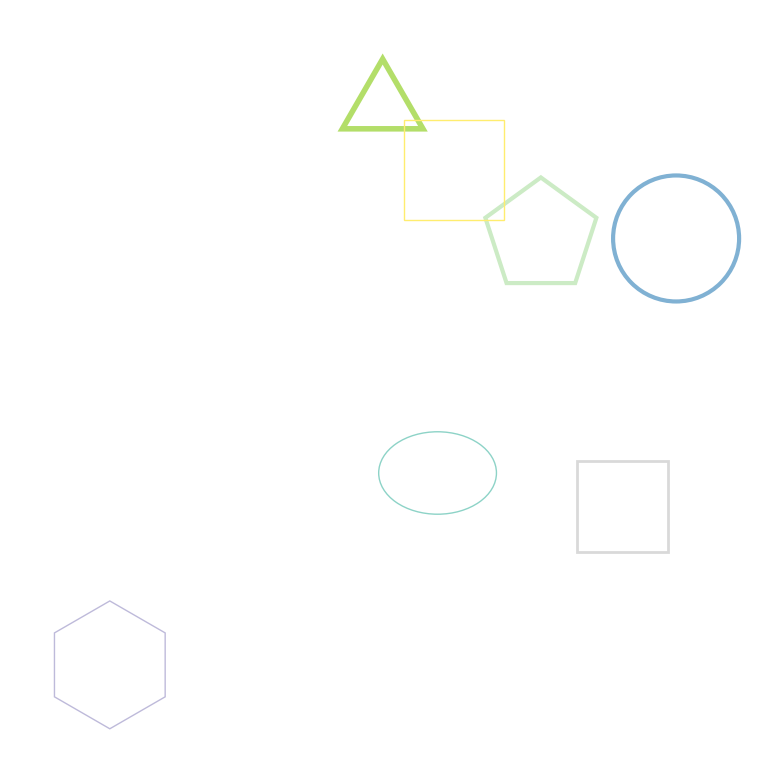[{"shape": "oval", "thickness": 0.5, "radius": 0.38, "center": [0.568, 0.386]}, {"shape": "hexagon", "thickness": 0.5, "radius": 0.42, "center": [0.143, 0.137]}, {"shape": "circle", "thickness": 1.5, "radius": 0.41, "center": [0.878, 0.69]}, {"shape": "triangle", "thickness": 2, "radius": 0.3, "center": [0.497, 0.863]}, {"shape": "square", "thickness": 1, "radius": 0.3, "center": [0.808, 0.343]}, {"shape": "pentagon", "thickness": 1.5, "radius": 0.38, "center": [0.702, 0.694]}, {"shape": "square", "thickness": 0.5, "radius": 0.33, "center": [0.589, 0.779]}]